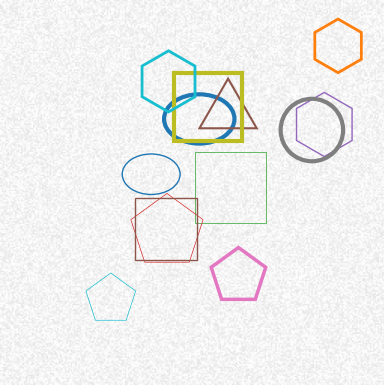[{"shape": "oval", "thickness": 3, "radius": 0.46, "center": [0.518, 0.691]}, {"shape": "oval", "thickness": 1, "radius": 0.38, "center": [0.393, 0.547]}, {"shape": "hexagon", "thickness": 2, "radius": 0.35, "center": [0.878, 0.881]}, {"shape": "square", "thickness": 0.5, "radius": 0.46, "center": [0.599, 0.513]}, {"shape": "pentagon", "thickness": 0.5, "radius": 0.49, "center": [0.434, 0.399]}, {"shape": "hexagon", "thickness": 1, "radius": 0.42, "center": [0.842, 0.677]}, {"shape": "triangle", "thickness": 1.5, "radius": 0.43, "center": [0.592, 0.71]}, {"shape": "square", "thickness": 1, "radius": 0.4, "center": [0.43, 0.405]}, {"shape": "pentagon", "thickness": 2.5, "radius": 0.37, "center": [0.619, 0.283]}, {"shape": "circle", "thickness": 3, "radius": 0.41, "center": [0.81, 0.662]}, {"shape": "square", "thickness": 3, "radius": 0.44, "center": [0.541, 0.723]}, {"shape": "hexagon", "thickness": 2, "radius": 0.4, "center": [0.438, 0.789]}, {"shape": "pentagon", "thickness": 0.5, "radius": 0.34, "center": [0.288, 0.223]}]